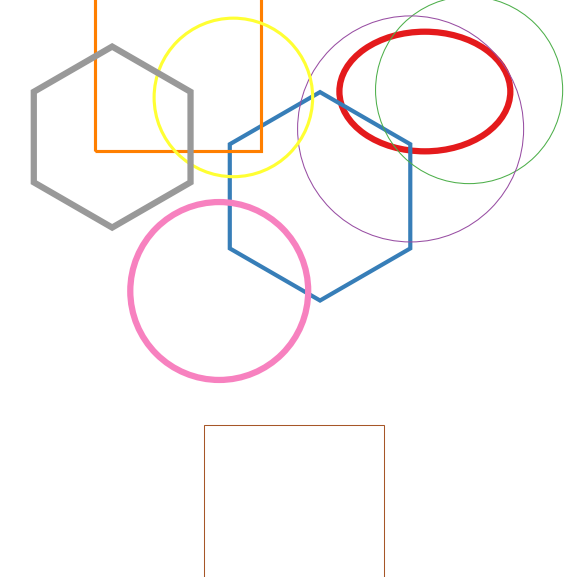[{"shape": "oval", "thickness": 3, "radius": 0.74, "center": [0.736, 0.841]}, {"shape": "hexagon", "thickness": 2, "radius": 0.9, "center": [0.554, 0.659]}, {"shape": "circle", "thickness": 0.5, "radius": 0.81, "center": [0.812, 0.843]}, {"shape": "circle", "thickness": 0.5, "radius": 0.98, "center": [0.711, 0.776]}, {"shape": "square", "thickness": 1.5, "radius": 0.72, "center": [0.308, 0.882]}, {"shape": "circle", "thickness": 1.5, "radius": 0.69, "center": [0.404, 0.83]}, {"shape": "square", "thickness": 0.5, "radius": 0.78, "center": [0.509, 0.107]}, {"shape": "circle", "thickness": 3, "radius": 0.77, "center": [0.38, 0.495]}, {"shape": "hexagon", "thickness": 3, "radius": 0.78, "center": [0.194, 0.762]}]